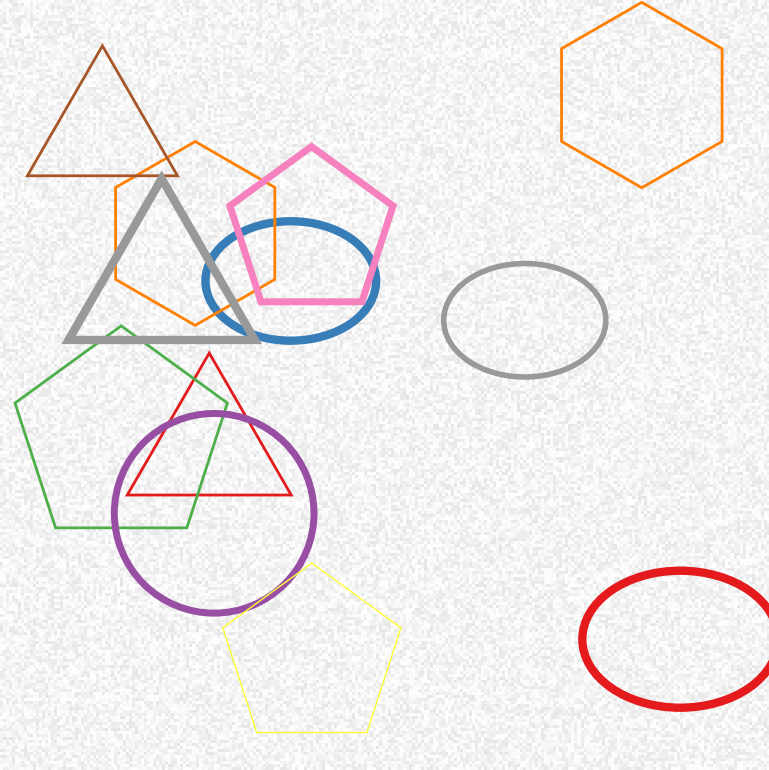[{"shape": "oval", "thickness": 3, "radius": 0.64, "center": [0.883, 0.17]}, {"shape": "triangle", "thickness": 1, "radius": 0.61, "center": [0.272, 0.419]}, {"shape": "oval", "thickness": 3, "radius": 0.55, "center": [0.378, 0.635]}, {"shape": "pentagon", "thickness": 1, "radius": 0.72, "center": [0.157, 0.432]}, {"shape": "circle", "thickness": 2.5, "radius": 0.65, "center": [0.278, 0.333]}, {"shape": "hexagon", "thickness": 1, "radius": 0.6, "center": [0.254, 0.697]}, {"shape": "hexagon", "thickness": 1, "radius": 0.6, "center": [0.834, 0.877]}, {"shape": "pentagon", "thickness": 0.5, "radius": 0.61, "center": [0.405, 0.147]}, {"shape": "triangle", "thickness": 1, "radius": 0.56, "center": [0.133, 0.828]}, {"shape": "pentagon", "thickness": 2.5, "radius": 0.56, "center": [0.404, 0.698]}, {"shape": "oval", "thickness": 2, "radius": 0.53, "center": [0.682, 0.584]}, {"shape": "triangle", "thickness": 3, "radius": 0.7, "center": [0.21, 0.628]}]